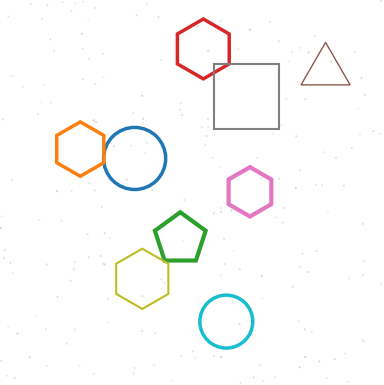[{"shape": "circle", "thickness": 2.5, "radius": 0.4, "center": [0.35, 0.588]}, {"shape": "hexagon", "thickness": 2.5, "radius": 0.35, "center": [0.209, 0.613]}, {"shape": "pentagon", "thickness": 3, "radius": 0.35, "center": [0.468, 0.379]}, {"shape": "hexagon", "thickness": 2.5, "radius": 0.39, "center": [0.528, 0.873]}, {"shape": "triangle", "thickness": 1, "radius": 0.37, "center": [0.846, 0.816]}, {"shape": "hexagon", "thickness": 3, "radius": 0.32, "center": [0.649, 0.502]}, {"shape": "square", "thickness": 1.5, "radius": 0.42, "center": [0.641, 0.75]}, {"shape": "hexagon", "thickness": 1.5, "radius": 0.39, "center": [0.37, 0.276]}, {"shape": "circle", "thickness": 2.5, "radius": 0.34, "center": [0.588, 0.165]}]